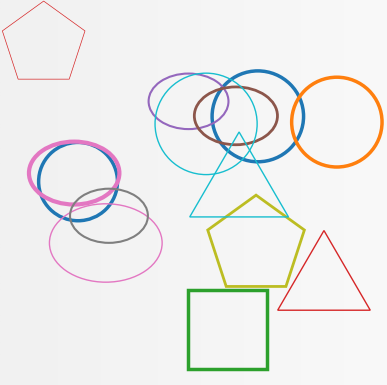[{"shape": "circle", "thickness": 2.5, "radius": 0.51, "center": [0.201, 0.528]}, {"shape": "circle", "thickness": 2.5, "radius": 0.59, "center": [0.665, 0.698]}, {"shape": "circle", "thickness": 2.5, "radius": 0.58, "center": [0.869, 0.683]}, {"shape": "square", "thickness": 2.5, "radius": 0.51, "center": [0.587, 0.144]}, {"shape": "triangle", "thickness": 1, "radius": 0.69, "center": [0.836, 0.263]}, {"shape": "pentagon", "thickness": 0.5, "radius": 0.56, "center": [0.113, 0.885]}, {"shape": "oval", "thickness": 1.5, "radius": 0.52, "center": [0.487, 0.737]}, {"shape": "oval", "thickness": 2, "radius": 0.54, "center": [0.609, 0.699]}, {"shape": "oval", "thickness": 1, "radius": 0.73, "center": [0.273, 0.369]}, {"shape": "oval", "thickness": 3, "radius": 0.58, "center": [0.191, 0.55]}, {"shape": "oval", "thickness": 1.5, "radius": 0.5, "center": [0.281, 0.44]}, {"shape": "pentagon", "thickness": 2, "radius": 0.66, "center": [0.661, 0.362]}, {"shape": "circle", "thickness": 1, "radius": 0.66, "center": [0.532, 0.678]}, {"shape": "triangle", "thickness": 1, "radius": 0.74, "center": [0.617, 0.51]}]